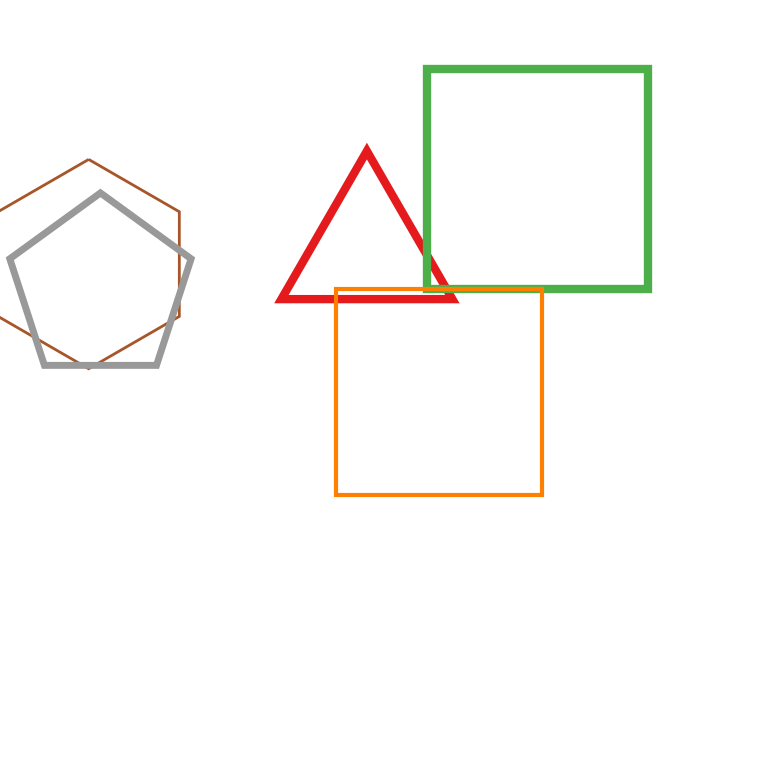[{"shape": "triangle", "thickness": 3, "radius": 0.64, "center": [0.476, 0.676]}, {"shape": "square", "thickness": 3, "radius": 0.72, "center": [0.698, 0.767]}, {"shape": "square", "thickness": 1.5, "radius": 0.67, "center": [0.57, 0.491]}, {"shape": "hexagon", "thickness": 1, "radius": 0.68, "center": [0.115, 0.657]}, {"shape": "pentagon", "thickness": 2.5, "radius": 0.62, "center": [0.13, 0.626]}]